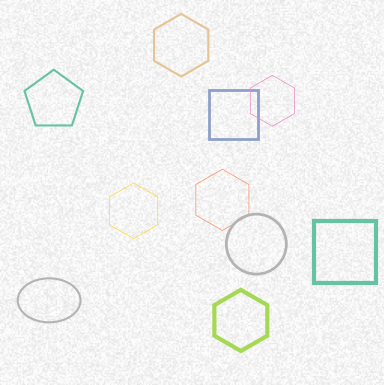[{"shape": "pentagon", "thickness": 1.5, "radius": 0.4, "center": [0.14, 0.739]}, {"shape": "square", "thickness": 3, "radius": 0.4, "center": [0.897, 0.346]}, {"shape": "hexagon", "thickness": 0.5, "radius": 0.4, "center": [0.578, 0.481]}, {"shape": "square", "thickness": 2, "radius": 0.32, "center": [0.606, 0.702]}, {"shape": "hexagon", "thickness": 0.5, "radius": 0.33, "center": [0.707, 0.738]}, {"shape": "hexagon", "thickness": 3, "radius": 0.4, "center": [0.626, 0.168]}, {"shape": "hexagon", "thickness": 0.5, "radius": 0.36, "center": [0.347, 0.452]}, {"shape": "hexagon", "thickness": 1.5, "radius": 0.41, "center": [0.471, 0.883]}, {"shape": "circle", "thickness": 2, "radius": 0.39, "center": [0.666, 0.366]}, {"shape": "oval", "thickness": 1.5, "radius": 0.41, "center": [0.128, 0.22]}]